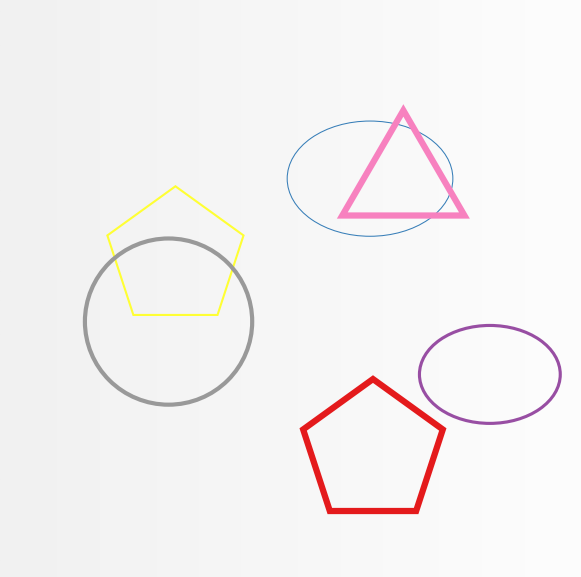[{"shape": "pentagon", "thickness": 3, "radius": 0.63, "center": [0.642, 0.216]}, {"shape": "oval", "thickness": 0.5, "radius": 0.71, "center": [0.637, 0.69]}, {"shape": "oval", "thickness": 1.5, "radius": 0.61, "center": [0.843, 0.351]}, {"shape": "pentagon", "thickness": 1, "radius": 0.62, "center": [0.302, 0.553]}, {"shape": "triangle", "thickness": 3, "radius": 0.61, "center": [0.694, 0.687]}, {"shape": "circle", "thickness": 2, "radius": 0.72, "center": [0.29, 0.442]}]